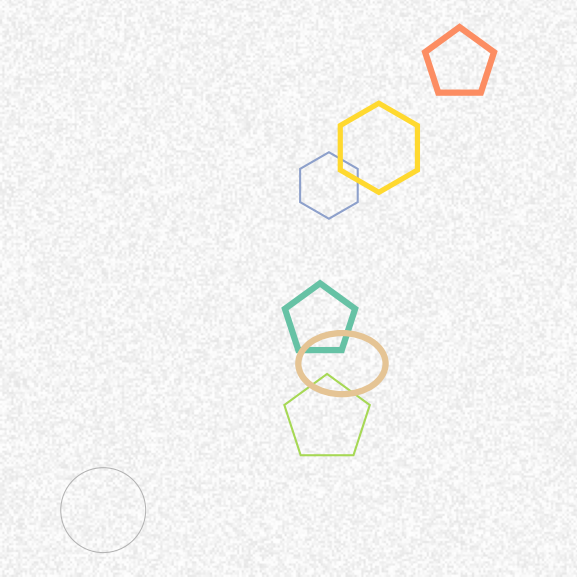[{"shape": "pentagon", "thickness": 3, "radius": 0.32, "center": [0.554, 0.445]}, {"shape": "pentagon", "thickness": 3, "radius": 0.31, "center": [0.796, 0.889]}, {"shape": "hexagon", "thickness": 1, "radius": 0.29, "center": [0.57, 0.678]}, {"shape": "pentagon", "thickness": 1, "radius": 0.39, "center": [0.566, 0.274]}, {"shape": "hexagon", "thickness": 2.5, "radius": 0.39, "center": [0.656, 0.743]}, {"shape": "oval", "thickness": 3, "radius": 0.38, "center": [0.592, 0.369]}, {"shape": "circle", "thickness": 0.5, "radius": 0.37, "center": [0.179, 0.116]}]